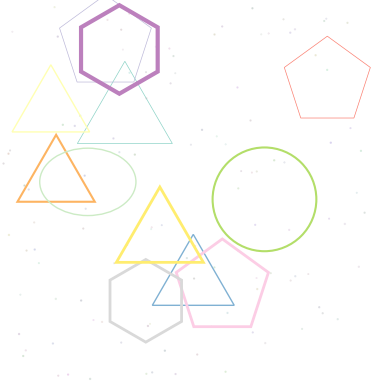[{"shape": "triangle", "thickness": 0.5, "radius": 0.71, "center": [0.324, 0.698]}, {"shape": "triangle", "thickness": 1, "radius": 0.58, "center": [0.132, 0.715]}, {"shape": "pentagon", "thickness": 0.5, "radius": 0.63, "center": [0.274, 0.888]}, {"shape": "pentagon", "thickness": 0.5, "radius": 0.59, "center": [0.85, 0.788]}, {"shape": "triangle", "thickness": 1, "radius": 0.61, "center": [0.502, 0.268]}, {"shape": "triangle", "thickness": 1.5, "radius": 0.58, "center": [0.146, 0.534]}, {"shape": "circle", "thickness": 1.5, "radius": 0.67, "center": [0.687, 0.482]}, {"shape": "pentagon", "thickness": 2, "radius": 0.63, "center": [0.577, 0.253]}, {"shape": "hexagon", "thickness": 2, "radius": 0.54, "center": [0.379, 0.219]}, {"shape": "hexagon", "thickness": 3, "radius": 0.57, "center": [0.31, 0.872]}, {"shape": "oval", "thickness": 1, "radius": 0.63, "center": [0.228, 0.528]}, {"shape": "triangle", "thickness": 2, "radius": 0.65, "center": [0.415, 0.384]}]